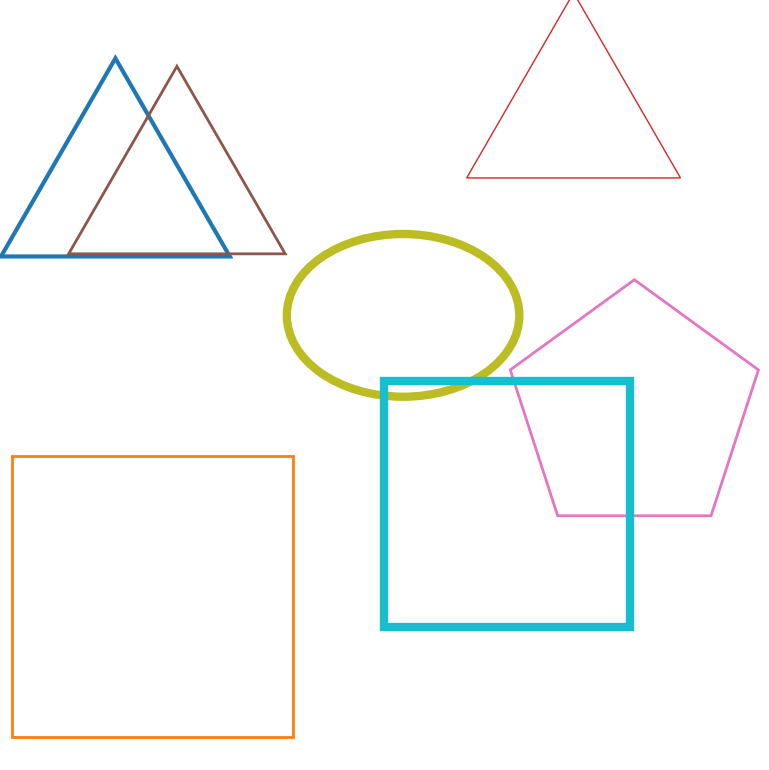[{"shape": "triangle", "thickness": 1.5, "radius": 0.86, "center": [0.15, 0.753]}, {"shape": "square", "thickness": 1, "radius": 0.91, "center": [0.198, 0.225]}, {"shape": "triangle", "thickness": 0.5, "radius": 0.8, "center": [0.745, 0.849]}, {"shape": "triangle", "thickness": 1, "radius": 0.81, "center": [0.23, 0.752]}, {"shape": "pentagon", "thickness": 1, "radius": 0.85, "center": [0.824, 0.467]}, {"shape": "oval", "thickness": 3, "radius": 0.75, "center": [0.523, 0.59]}, {"shape": "square", "thickness": 3, "radius": 0.8, "center": [0.659, 0.345]}]